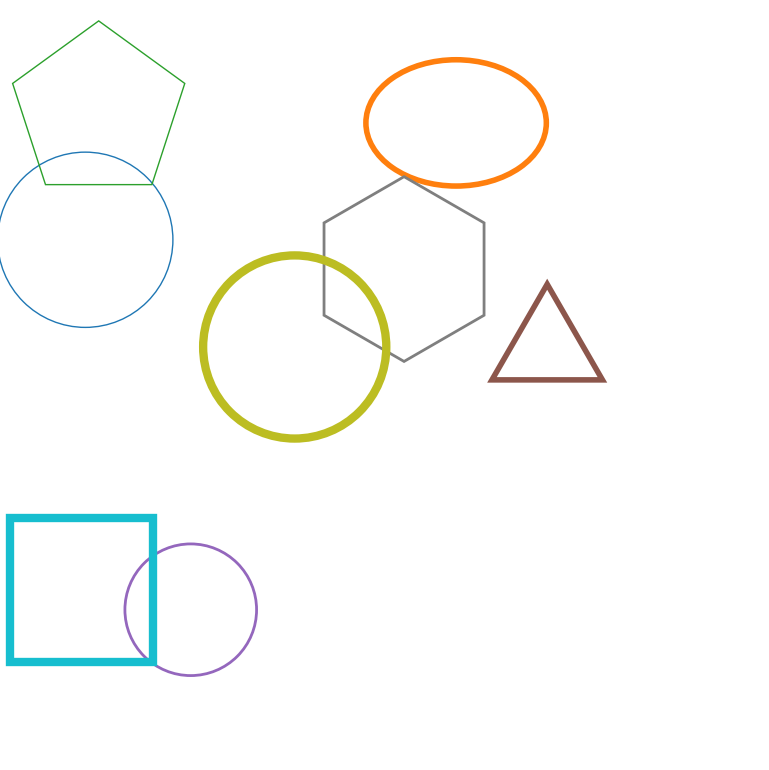[{"shape": "circle", "thickness": 0.5, "radius": 0.57, "center": [0.111, 0.689]}, {"shape": "oval", "thickness": 2, "radius": 0.59, "center": [0.592, 0.84]}, {"shape": "pentagon", "thickness": 0.5, "radius": 0.59, "center": [0.128, 0.855]}, {"shape": "circle", "thickness": 1, "radius": 0.43, "center": [0.248, 0.208]}, {"shape": "triangle", "thickness": 2, "radius": 0.41, "center": [0.711, 0.548]}, {"shape": "hexagon", "thickness": 1, "radius": 0.6, "center": [0.525, 0.651]}, {"shape": "circle", "thickness": 3, "radius": 0.59, "center": [0.383, 0.549]}, {"shape": "square", "thickness": 3, "radius": 0.47, "center": [0.106, 0.233]}]